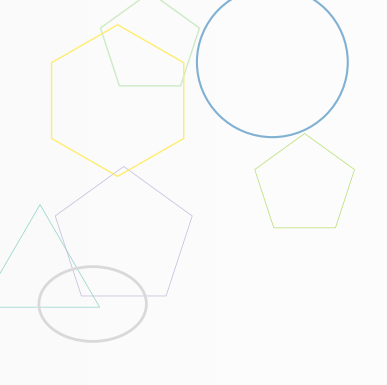[{"shape": "triangle", "thickness": 0.5, "radius": 0.89, "center": [0.103, 0.291]}, {"shape": "pentagon", "thickness": 0.5, "radius": 0.93, "center": [0.319, 0.382]}, {"shape": "circle", "thickness": 1.5, "radius": 0.97, "center": [0.703, 0.838]}, {"shape": "pentagon", "thickness": 0.5, "radius": 0.68, "center": [0.786, 0.518]}, {"shape": "oval", "thickness": 2, "radius": 0.69, "center": [0.239, 0.21]}, {"shape": "pentagon", "thickness": 1, "radius": 0.67, "center": [0.387, 0.886]}, {"shape": "hexagon", "thickness": 1, "radius": 0.98, "center": [0.304, 0.739]}]